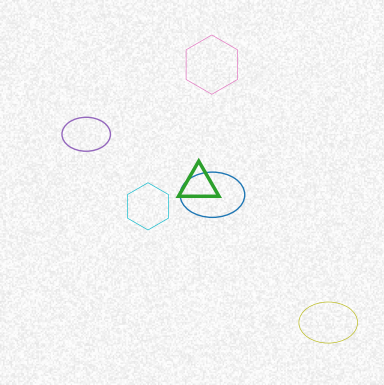[{"shape": "oval", "thickness": 1, "radius": 0.42, "center": [0.552, 0.494]}, {"shape": "triangle", "thickness": 2.5, "radius": 0.3, "center": [0.516, 0.521]}, {"shape": "oval", "thickness": 1, "radius": 0.31, "center": [0.224, 0.651]}, {"shape": "hexagon", "thickness": 0.5, "radius": 0.39, "center": [0.55, 0.832]}, {"shape": "oval", "thickness": 0.5, "radius": 0.38, "center": [0.853, 0.162]}, {"shape": "hexagon", "thickness": 0.5, "radius": 0.31, "center": [0.384, 0.464]}]